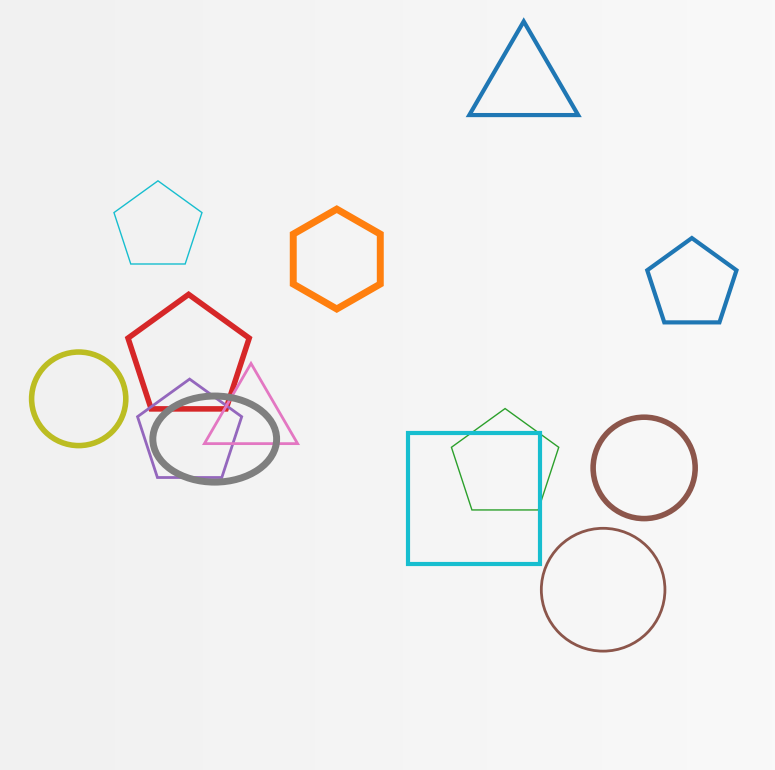[{"shape": "pentagon", "thickness": 1.5, "radius": 0.3, "center": [0.893, 0.63]}, {"shape": "triangle", "thickness": 1.5, "radius": 0.41, "center": [0.676, 0.891]}, {"shape": "hexagon", "thickness": 2.5, "radius": 0.32, "center": [0.435, 0.664]}, {"shape": "pentagon", "thickness": 0.5, "radius": 0.36, "center": [0.652, 0.397]}, {"shape": "pentagon", "thickness": 2, "radius": 0.41, "center": [0.243, 0.535]}, {"shape": "pentagon", "thickness": 1, "radius": 0.35, "center": [0.245, 0.437]}, {"shape": "circle", "thickness": 2, "radius": 0.33, "center": [0.831, 0.392]}, {"shape": "circle", "thickness": 1, "radius": 0.4, "center": [0.778, 0.234]}, {"shape": "triangle", "thickness": 1, "radius": 0.35, "center": [0.324, 0.459]}, {"shape": "oval", "thickness": 2.5, "radius": 0.4, "center": [0.277, 0.43]}, {"shape": "circle", "thickness": 2, "radius": 0.3, "center": [0.102, 0.482]}, {"shape": "square", "thickness": 1.5, "radius": 0.43, "center": [0.612, 0.353]}, {"shape": "pentagon", "thickness": 0.5, "radius": 0.3, "center": [0.204, 0.705]}]